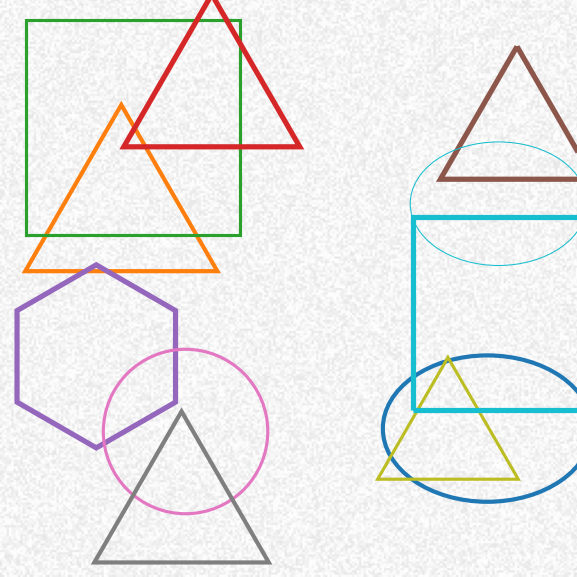[{"shape": "oval", "thickness": 2, "radius": 0.91, "center": [0.844, 0.257]}, {"shape": "triangle", "thickness": 2, "radius": 0.96, "center": [0.21, 0.626]}, {"shape": "square", "thickness": 1.5, "radius": 0.93, "center": [0.231, 0.778]}, {"shape": "triangle", "thickness": 2.5, "radius": 0.88, "center": [0.367, 0.833]}, {"shape": "hexagon", "thickness": 2.5, "radius": 0.79, "center": [0.167, 0.382]}, {"shape": "triangle", "thickness": 2.5, "radius": 0.77, "center": [0.895, 0.765]}, {"shape": "circle", "thickness": 1.5, "radius": 0.71, "center": [0.321, 0.252]}, {"shape": "triangle", "thickness": 2, "radius": 0.87, "center": [0.314, 0.112]}, {"shape": "triangle", "thickness": 1.5, "radius": 0.7, "center": [0.776, 0.24]}, {"shape": "square", "thickness": 2.5, "radius": 0.84, "center": [0.883, 0.456]}, {"shape": "oval", "thickness": 0.5, "radius": 0.76, "center": [0.863, 0.646]}]